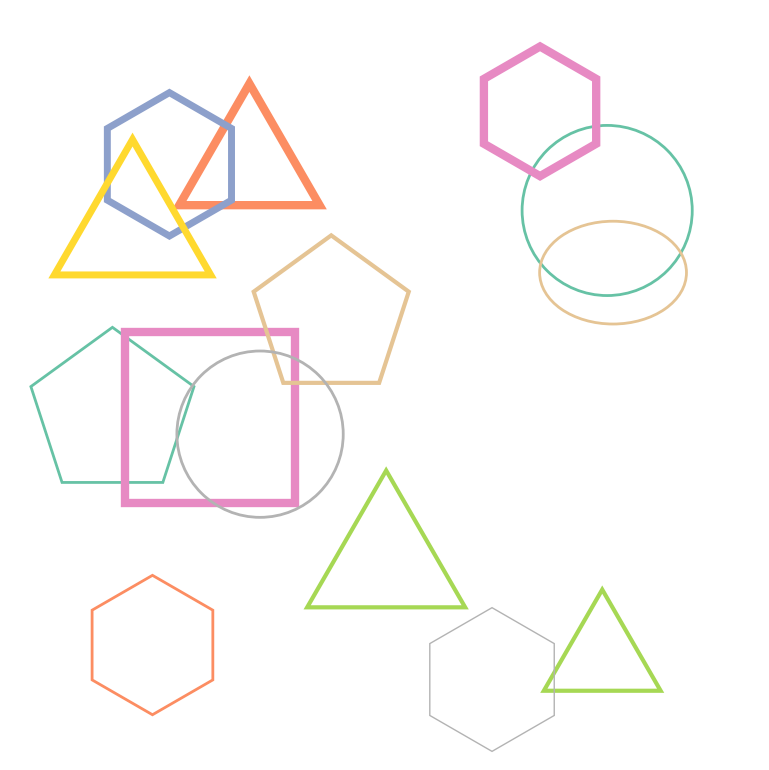[{"shape": "pentagon", "thickness": 1, "radius": 0.56, "center": [0.146, 0.464]}, {"shape": "circle", "thickness": 1, "radius": 0.55, "center": [0.789, 0.727]}, {"shape": "hexagon", "thickness": 1, "radius": 0.45, "center": [0.198, 0.162]}, {"shape": "triangle", "thickness": 3, "radius": 0.53, "center": [0.324, 0.786]}, {"shape": "hexagon", "thickness": 2.5, "radius": 0.47, "center": [0.22, 0.787]}, {"shape": "hexagon", "thickness": 3, "radius": 0.42, "center": [0.701, 0.855]}, {"shape": "square", "thickness": 3, "radius": 0.55, "center": [0.273, 0.458]}, {"shape": "triangle", "thickness": 1.5, "radius": 0.59, "center": [0.502, 0.27]}, {"shape": "triangle", "thickness": 1.5, "radius": 0.44, "center": [0.782, 0.147]}, {"shape": "triangle", "thickness": 2.5, "radius": 0.59, "center": [0.172, 0.702]}, {"shape": "pentagon", "thickness": 1.5, "radius": 0.53, "center": [0.43, 0.588]}, {"shape": "oval", "thickness": 1, "radius": 0.48, "center": [0.796, 0.646]}, {"shape": "circle", "thickness": 1, "radius": 0.54, "center": [0.338, 0.436]}, {"shape": "hexagon", "thickness": 0.5, "radius": 0.47, "center": [0.639, 0.118]}]